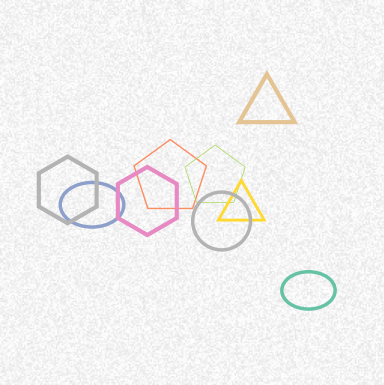[{"shape": "oval", "thickness": 2.5, "radius": 0.35, "center": [0.801, 0.246]}, {"shape": "pentagon", "thickness": 1, "radius": 0.49, "center": [0.442, 0.539]}, {"shape": "oval", "thickness": 2.5, "radius": 0.41, "center": [0.239, 0.468]}, {"shape": "hexagon", "thickness": 3, "radius": 0.44, "center": [0.383, 0.478]}, {"shape": "pentagon", "thickness": 0.5, "radius": 0.41, "center": [0.559, 0.541]}, {"shape": "triangle", "thickness": 2, "radius": 0.34, "center": [0.627, 0.463]}, {"shape": "triangle", "thickness": 3, "radius": 0.42, "center": [0.693, 0.724]}, {"shape": "circle", "thickness": 2.5, "radius": 0.38, "center": [0.576, 0.426]}, {"shape": "hexagon", "thickness": 3, "radius": 0.43, "center": [0.176, 0.507]}]